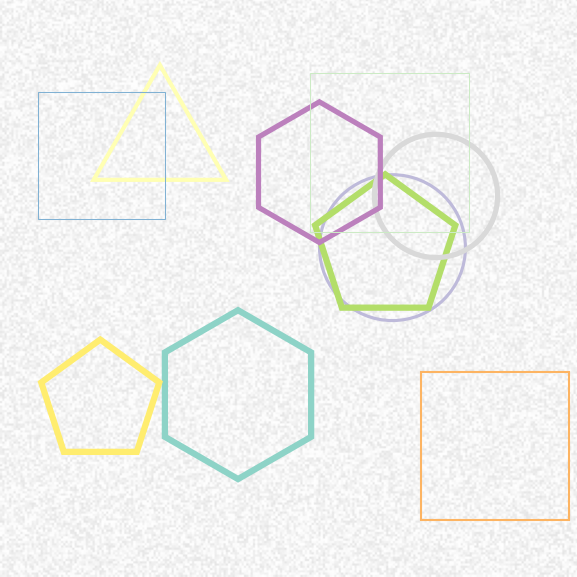[{"shape": "hexagon", "thickness": 3, "radius": 0.73, "center": [0.412, 0.316]}, {"shape": "triangle", "thickness": 2, "radius": 0.66, "center": [0.277, 0.754]}, {"shape": "circle", "thickness": 1.5, "radius": 0.63, "center": [0.68, 0.57]}, {"shape": "square", "thickness": 0.5, "radius": 0.55, "center": [0.176, 0.73]}, {"shape": "square", "thickness": 1, "radius": 0.64, "center": [0.857, 0.227]}, {"shape": "pentagon", "thickness": 3, "radius": 0.64, "center": [0.667, 0.57]}, {"shape": "circle", "thickness": 2.5, "radius": 0.53, "center": [0.755, 0.66]}, {"shape": "hexagon", "thickness": 2.5, "radius": 0.61, "center": [0.553, 0.701]}, {"shape": "square", "thickness": 0.5, "radius": 0.69, "center": [0.675, 0.736]}, {"shape": "pentagon", "thickness": 3, "radius": 0.54, "center": [0.174, 0.304]}]